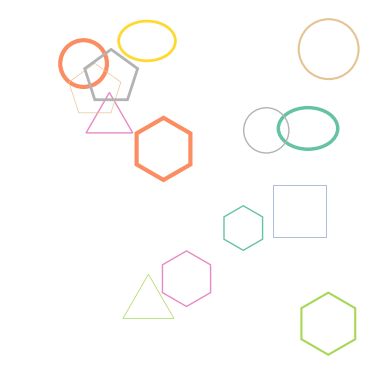[{"shape": "hexagon", "thickness": 1, "radius": 0.29, "center": [0.632, 0.408]}, {"shape": "oval", "thickness": 2.5, "radius": 0.39, "center": [0.8, 0.666]}, {"shape": "hexagon", "thickness": 3, "radius": 0.4, "center": [0.425, 0.613]}, {"shape": "circle", "thickness": 3, "radius": 0.3, "center": [0.217, 0.835]}, {"shape": "square", "thickness": 0.5, "radius": 0.34, "center": [0.778, 0.452]}, {"shape": "hexagon", "thickness": 1, "radius": 0.36, "center": [0.484, 0.276]}, {"shape": "triangle", "thickness": 1, "radius": 0.35, "center": [0.284, 0.69]}, {"shape": "triangle", "thickness": 0.5, "radius": 0.38, "center": [0.386, 0.211]}, {"shape": "hexagon", "thickness": 1.5, "radius": 0.4, "center": [0.853, 0.159]}, {"shape": "oval", "thickness": 2, "radius": 0.37, "center": [0.382, 0.894]}, {"shape": "pentagon", "thickness": 0.5, "radius": 0.36, "center": [0.246, 0.764]}, {"shape": "circle", "thickness": 1.5, "radius": 0.39, "center": [0.854, 0.872]}, {"shape": "circle", "thickness": 1, "radius": 0.29, "center": [0.692, 0.661]}, {"shape": "pentagon", "thickness": 2, "radius": 0.36, "center": [0.289, 0.799]}]